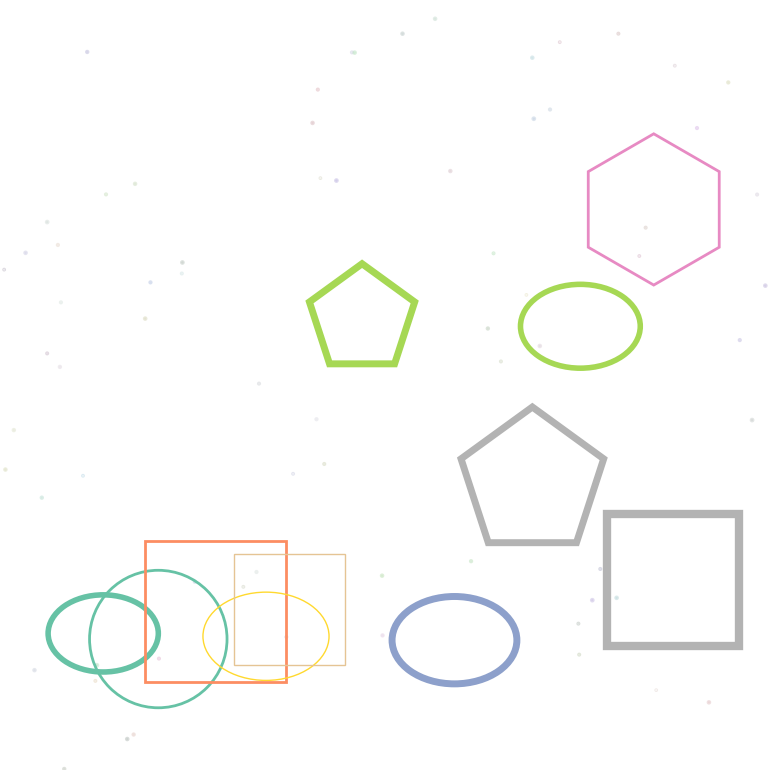[{"shape": "oval", "thickness": 2, "radius": 0.36, "center": [0.134, 0.177]}, {"shape": "circle", "thickness": 1, "radius": 0.45, "center": [0.206, 0.17]}, {"shape": "square", "thickness": 1, "radius": 0.46, "center": [0.28, 0.206]}, {"shape": "oval", "thickness": 2.5, "radius": 0.41, "center": [0.59, 0.169]}, {"shape": "hexagon", "thickness": 1, "radius": 0.49, "center": [0.849, 0.728]}, {"shape": "pentagon", "thickness": 2.5, "radius": 0.36, "center": [0.47, 0.586]}, {"shape": "oval", "thickness": 2, "radius": 0.39, "center": [0.754, 0.576]}, {"shape": "oval", "thickness": 0.5, "radius": 0.41, "center": [0.345, 0.174]}, {"shape": "square", "thickness": 0.5, "radius": 0.36, "center": [0.376, 0.208]}, {"shape": "pentagon", "thickness": 2.5, "radius": 0.49, "center": [0.691, 0.374]}, {"shape": "square", "thickness": 3, "radius": 0.43, "center": [0.874, 0.247]}]